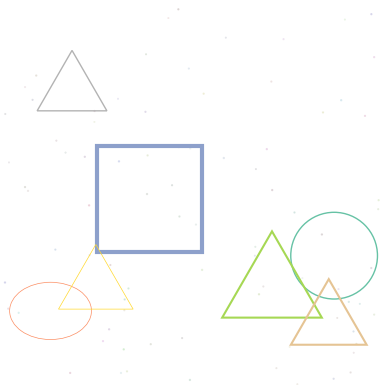[{"shape": "circle", "thickness": 1, "radius": 0.56, "center": [0.868, 0.336]}, {"shape": "oval", "thickness": 0.5, "radius": 0.53, "center": [0.131, 0.192]}, {"shape": "square", "thickness": 3, "radius": 0.68, "center": [0.388, 0.483]}, {"shape": "triangle", "thickness": 1.5, "radius": 0.75, "center": [0.706, 0.25]}, {"shape": "triangle", "thickness": 0.5, "radius": 0.56, "center": [0.249, 0.253]}, {"shape": "triangle", "thickness": 1.5, "radius": 0.57, "center": [0.854, 0.161]}, {"shape": "triangle", "thickness": 1, "radius": 0.52, "center": [0.187, 0.764]}]